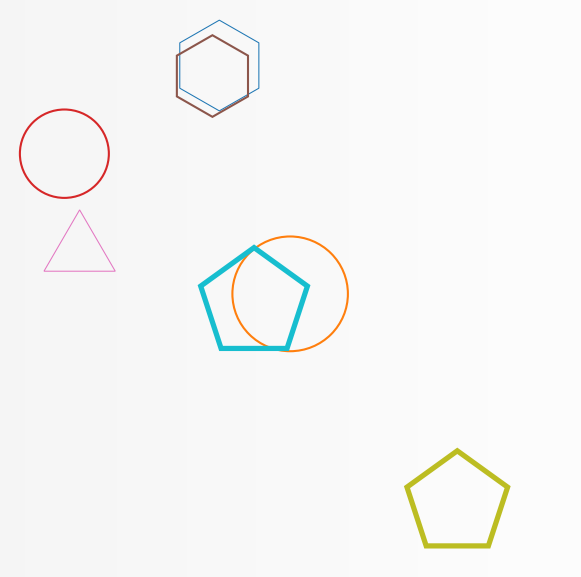[{"shape": "hexagon", "thickness": 0.5, "radius": 0.39, "center": [0.377, 0.886]}, {"shape": "circle", "thickness": 1, "radius": 0.5, "center": [0.499, 0.49]}, {"shape": "circle", "thickness": 1, "radius": 0.38, "center": [0.111, 0.733]}, {"shape": "hexagon", "thickness": 1, "radius": 0.35, "center": [0.365, 0.867]}, {"shape": "triangle", "thickness": 0.5, "radius": 0.35, "center": [0.137, 0.565]}, {"shape": "pentagon", "thickness": 2.5, "radius": 0.46, "center": [0.787, 0.127]}, {"shape": "pentagon", "thickness": 2.5, "radius": 0.48, "center": [0.437, 0.474]}]